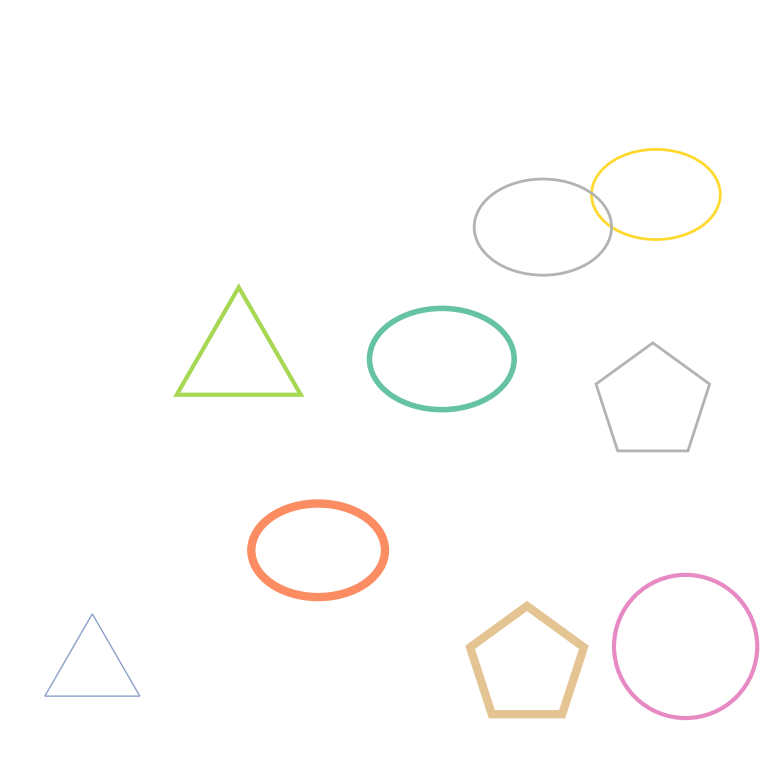[{"shape": "oval", "thickness": 2, "radius": 0.47, "center": [0.574, 0.534]}, {"shape": "oval", "thickness": 3, "radius": 0.43, "center": [0.413, 0.285]}, {"shape": "triangle", "thickness": 0.5, "radius": 0.36, "center": [0.12, 0.132]}, {"shape": "circle", "thickness": 1.5, "radius": 0.46, "center": [0.89, 0.16]}, {"shape": "triangle", "thickness": 1.5, "radius": 0.47, "center": [0.31, 0.534]}, {"shape": "oval", "thickness": 1, "radius": 0.42, "center": [0.852, 0.747]}, {"shape": "pentagon", "thickness": 3, "radius": 0.39, "center": [0.684, 0.135]}, {"shape": "pentagon", "thickness": 1, "radius": 0.39, "center": [0.848, 0.477]}, {"shape": "oval", "thickness": 1, "radius": 0.45, "center": [0.705, 0.705]}]